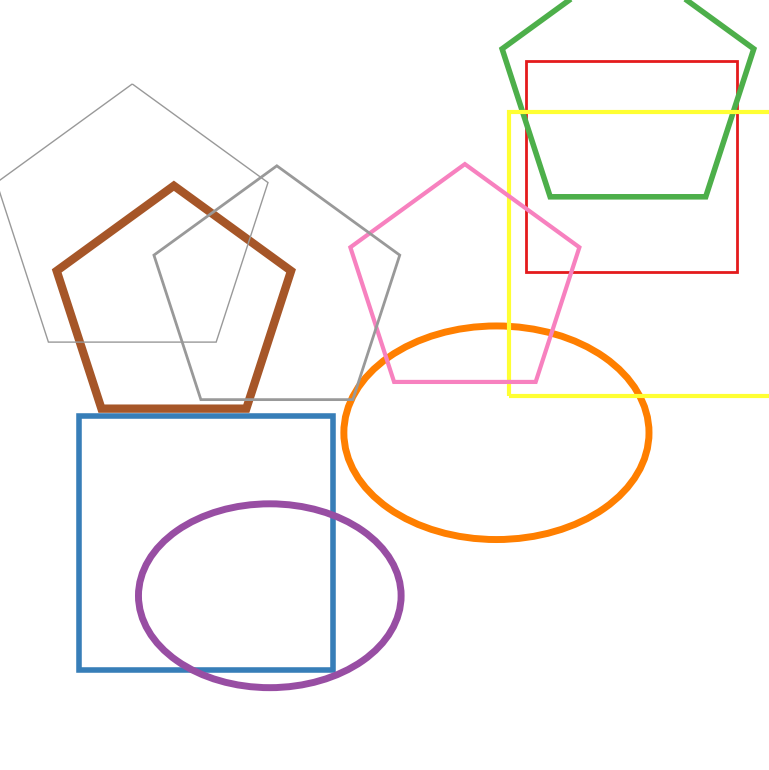[{"shape": "square", "thickness": 1, "radius": 0.68, "center": [0.82, 0.784]}, {"shape": "square", "thickness": 2, "radius": 0.83, "center": [0.268, 0.295]}, {"shape": "pentagon", "thickness": 2, "radius": 0.86, "center": [0.816, 0.883]}, {"shape": "oval", "thickness": 2.5, "radius": 0.85, "center": [0.35, 0.226]}, {"shape": "oval", "thickness": 2.5, "radius": 0.99, "center": [0.645, 0.438]}, {"shape": "square", "thickness": 1.5, "radius": 0.92, "center": [0.846, 0.67]}, {"shape": "pentagon", "thickness": 3, "radius": 0.8, "center": [0.226, 0.599]}, {"shape": "pentagon", "thickness": 1.5, "radius": 0.78, "center": [0.604, 0.63]}, {"shape": "pentagon", "thickness": 1, "radius": 0.84, "center": [0.36, 0.617]}, {"shape": "pentagon", "thickness": 0.5, "radius": 0.93, "center": [0.172, 0.706]}]